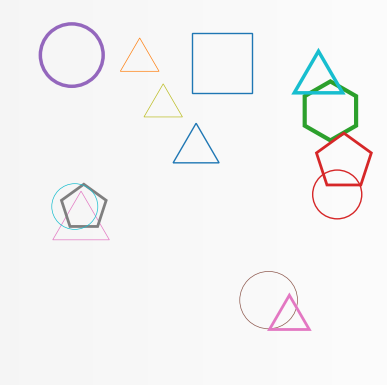[{"shape": "square", "thickness": 1, "radius": 0.39, "center": [0.573, 0.837]}, {"shape": "triangle", "thickness": 1, "radius": 0.34, "center": [0.506, 0.611]}, {"shape": "triangle", "thickness": 0.5, "radius": 0.29, "center": [0.36, 0.844]}, {"shape": "hexagon", "thickness": 3, "radius": 0.38, "center": [0.853, 0.712]}, {"shape": "circle", "thickness": 1, "radius": 0.32, "center": [0.87, 0.495]}, {"shape": "pentagon", "thickness": 2, "radius": 0.37, "center": [0.887, 0.58]}, {"shape": "circle", "thickness": 2.5, "radius": 0.41, "center": [0.185, 0.857]}, {"shape": "circle", "thickness": 0.5, "radius": 0.37, "center": [0.693, 0.221]}, {"shape": "triangle", "thickness": 0.5, "radius": 0.42, "center": [0.209, 0.419]}, {"shape": "triangle", "thickness": 2, "radius": 0.3, "center": [0.747, 0.174]}, {"shape": "pentagon", "thickness": 2, "radius": 0.3, "center": [0.216, 0.461]}, {"shape": "triangle", "thickness": 0.5, "radius": 0.29, "center": [0.421, 0.725]}, {"shape": "triangle", "thickness": 2.5, "radius": 0.36, "center": [0.822, 0.795]}, {"shape": "circle", "thickness": 0.5, "radius": 0.3, "center": [0.193, 0.464]}]